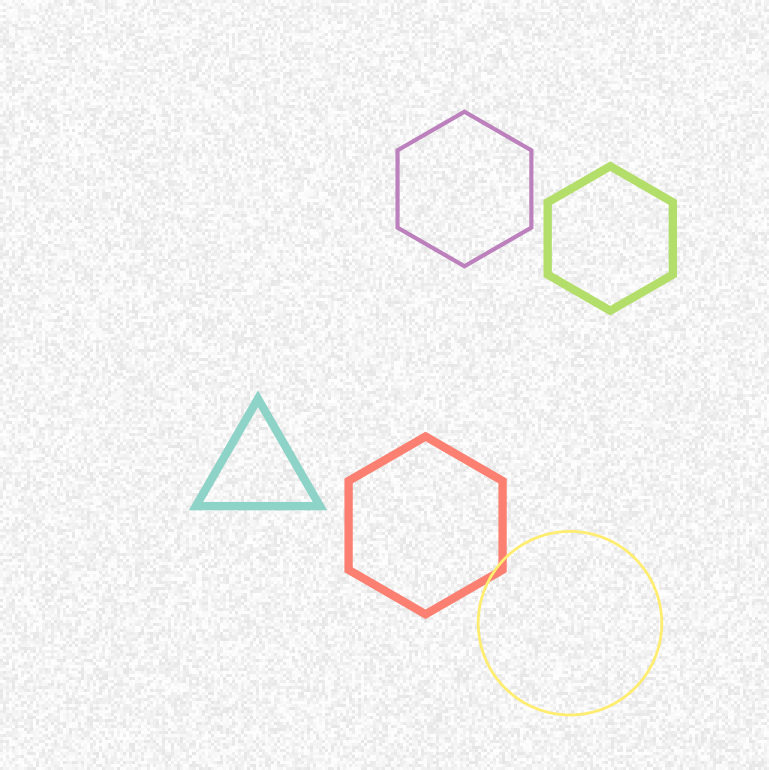[{"shape": "triangle", "thickness": 3, "radius": 0.46, "center": [0.335, 0.389]}, {"shape": "hexagon", "thickness": 3, "radius": 0.58, "center": [0.553, 0.318]}, {"shape": "hexagon", "thickness": 3, "radius": 0.47, "center": [0.793, 0.69]}, {"shape": "hexagon", "thickness": 1.5, "radius": 0.5, "center": [0.603, 0.755]}, {"shape": "circle", "thickness": 1, "radius": 0.6, "center": [0.74, 0.191]}]